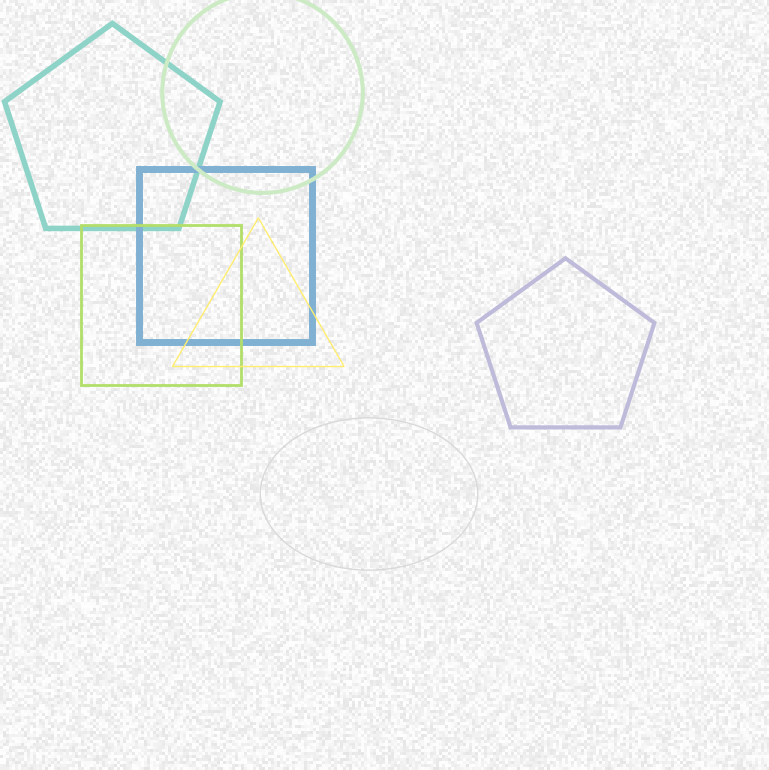[{"shape": "pentagon", "thickness": 2, "radius": 0.74, "center": [0.146, 0.822]}, {"shape": "pentagon", "thickness": 1.5, "radius": 0.61, "center": [0.734, 0.543]}, {"shape": "square", "thickness": 2.5, "radius": 0.56, "center": [0.293, 0.668]}, {"shape": "square", "thickness": 1, "radius": 0.52, "center": [0.209, 0.604]}, {"shape": "oval", "thickness": 0.5, "radius": 0.71, "center": [0.479, 0.358]}, {"shape": "circle", "thickness": 1.5, "radius": 0.65, "center": [0.341, 0.88]}, {"shape": "triangle", "thickness": 0.5, "radius": 0.64, "center": [0.335, 0.588]}]